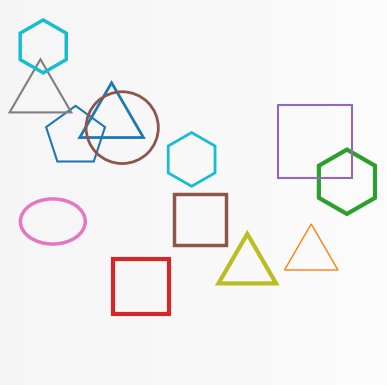[{"shape": "triangle", "thickness": 2, "radius": 0.47, "center": [0.288, 0.69]}, {"shape": "pentagon", "thickness": 1.5, "radius": 0.4, "center": [0.195, 0.645]}, {"shape": "triangle", "thickness": 1, "radius": 0.4, "center": [0.803, 0.339]}, {"shape": "hexagon", "thickness": 3, "radius": 0.42, "center": [0.895, 0.528]}, {"shape": "square", "thickness": 3, "radius": 0.36, "center": [0.363, 0.256]}, {"shape": "square", "thickness": 1.5, "radius": 0.48, "center": [0.814, 0.633]}, {"shape": "square", "thickness": 2.5, "radius": 0.33, "center": [0.516, 0.43]}, {"shape": "circle", "thickness": 2, "radius": 0.47, "center": [0.315, 0.668]}, {"shape": "oval", "thickness": 2.5, "radius": 0.42, "center": [0.136, 0.425]}, {"shape": "triangle", "thickness": 1.5, "radius": 0.46, "center": [0.104, 0.754]}, {"shape": "triangle", "thickness": 3, "radius": 0.43, "center": [0.638, 0.307]}, {"shape": "hexagon", "thickness": 2.5, "radius": 0.34, "center": [0.112, 0.88]}, {"shape": "hexagon", "thickness": 2, "radius": 0.35, "center": [0.495, 0.586]}]